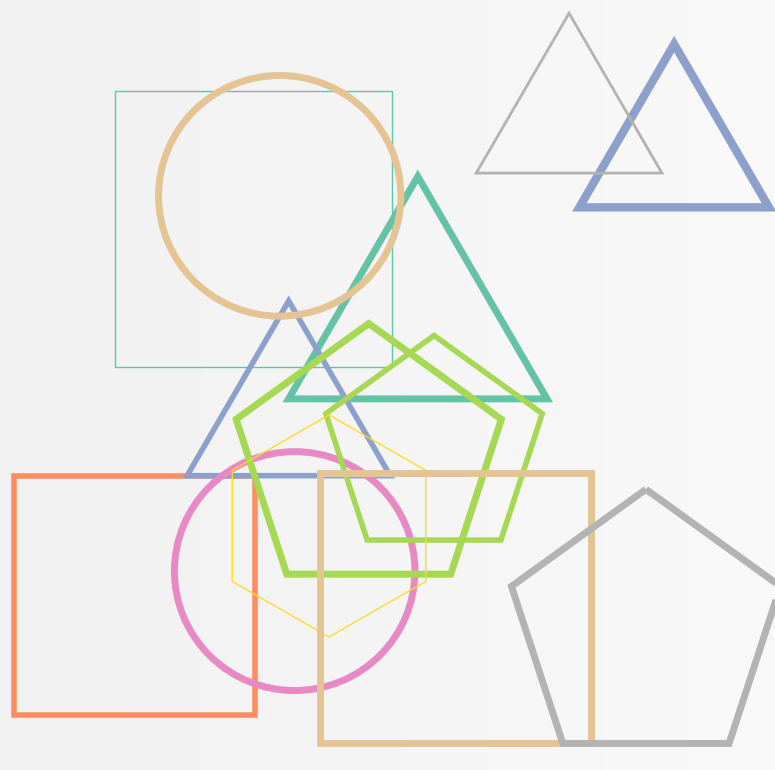[{"shape": "square", "thickness": 0.5, "radius": 0.89, "center": [0.327, 0.703]}, {"shape": "triangle", "thickness": 2.5, "radius": 0.96, "center": [0.539, 0.578]}, {"shape": "square", "thickness": 2, "radius": 0.77, "center": [0.174, 0.227]}, {"shape": "triangle", "thickness": 2, "radius": 0.76, "center": [0.372, 0.458]}, {"shape": "triangle", "thickness": 3, "radius": 0.71, "center": [0.87, 0.801]}, {"shape": "circle", "thickness": 2.5, "radius": 0.78, "center": [0.38, 0.258]}, {"shape": "pentagon", "thickness": 2.5, "radius": 0.9, "center": [0.476, 0.4]}, {"shape": "pentagon", "thickness": 2, "radius": 0.73, "center": [0.56, 0.417]}, {"shape": "hexagon", "thickness": 0.5, "radius": 0.72, "center": [0.425, 0.317]}, {"shape": "circle", "thickness": 2.5, "radius": 0.78, "center": [0.361, 0.746]}, {"shape": "square", "thickness": 2.5, "radius": 0.88, "center": [0.588, 0.21]}, {"shape": "pentagon", "thickness": 2.5, "radius": 0.91, "center": [0.833, 0.182]}, {"shape": "triangle", "thickness": 1, "radius": 0.69, "center": [0.734, 0.844]}]